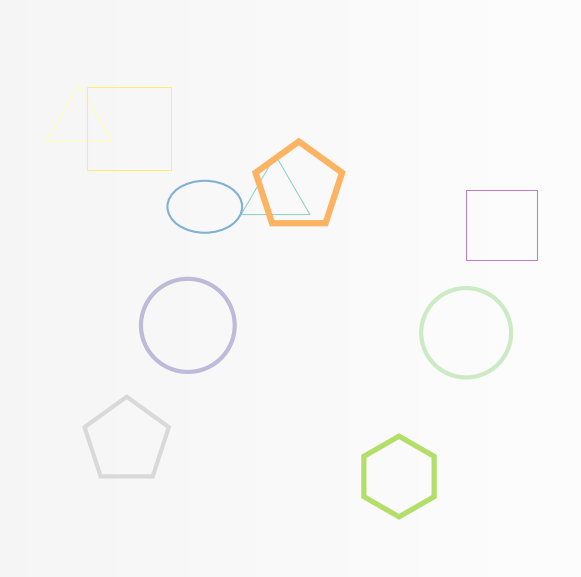[{"shape": "triangle", "thickness": 0.5, "radius": 0.34, "center": [0.474, 0.662]}, {"shape": "triangle", "thickness": 0.5, "radius": 0.33, "center": [0.136, 0.787]}, {"shape": "circle", "thickness": 2, "radius": 0.4, "center": [0.323, 0.436]}, {"shape": "oval", "thickness": 1, "radius": 0.32, "center": [0.352, 0.641]}, {"shape": "pentagon", "thickness": 3, "radius": 0.39, "center": [0.514, 0.676]}, {"shape": "hexagon", "thickness": 2.5, "radius": 0.35, "center": [0.686, 0.174]}, {"shape": "pentagon", "thickness": 2, "radius": 0.38, "center": [0.218, 0.236]}, {"shape": "square", "thickness": 0.5, "radius": 0.3, "center": [0.863, 0.609]}, {"shape": "circle", "thickness": 2, "radius": 0.39, "center": [0.802, 0.423]}, {"shape": "square", "thickness": 0.5, "radius": 0.36, "center": [0.222, 0.776]}]